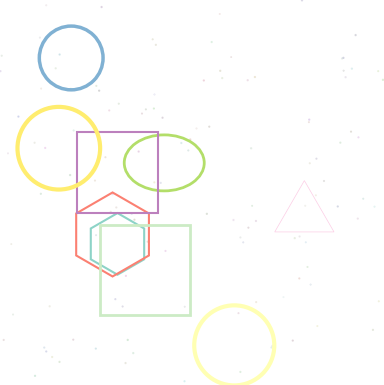[{"shape": "hexagon", "thickness": 1.5, "radius": 0.4, "center": [0.305, 0.367]}, {"shape": "circle", "thickness": 3, "radius": 0.52, "center": [0.608, 0.103]}, {"shape": "hexagon", "thickness": 1.5, "radius": 0.55, "center": [0.292, 0.391]}, {"shape": "circle", "thickness": 2.5, "radius": 0.41, "center": [0.185, 0.849]}, {"shape": "oval", "thickness": 2, "radius": 0.52, "center": [0.427, 0.577]}, {"shape": "triangle", "thickness": 0.5, "radius": 0.44, "center": [0.791, 0.442]}, {"shape": "square", "thickness": 1.5, "radius": 0.53, "center": [0.305, 0.552]}, {"shape": "square", "thickness": 2, "radius": 0.58, "center": [0.377, 0.299]}, {"shape": "circle", "thickness": 3, "radius": 0.54, "center": [0.153, 0.615]}]